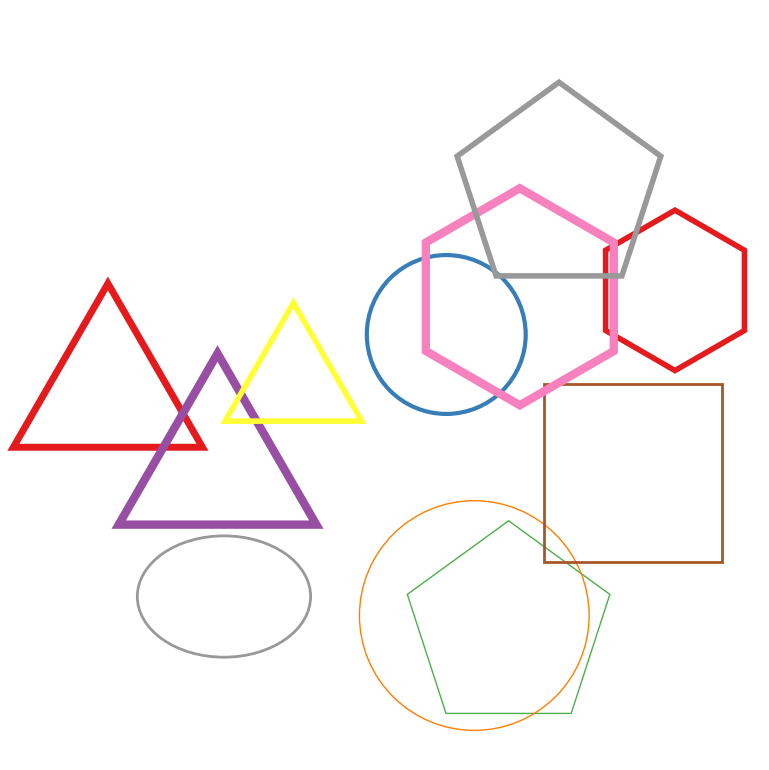[{"shape": "hexagon", "thickness": 2, "radius": 0.52, "center": [0.877, 0.623]}, {"shape": "triangle", "thickness": 2.5, "radius": 0.71, "center": [0.14, 0.49]}, {"shape": "circle", "thickness": 1.5, "radius": 0.52, "center": [0.58, 0.566]}, {"shape": "pentagon", "thickness": 0.5, "radius": 0.69, "center": [0.661, 0.185]}, {"shape": "triangle", "thickness": 3, "radius": 0.74, "center": [0.282, 0.393]}, {"shape": "circle", "thickness": 0.5, "radius": 0.75, "center": [0.616, 0.201]}, {"shape": "triangle", "thickness": 2, "radius": 0.51, "center": [0.381, 0.504]}, {"shape": "square", "thickness": 1, "radius": 0.58, "center": [0.822, 0.386]}, {"shape": "hexagon", "thickness": 3, "radius": 0.7, "center": [0.675, 0.615]}, {"shape": "oval", "thickness": 1, "radius": 0.56, "center": [0.291, 0.225]}, {"shape": "pentagon", "thickness": 2, "radius": 0.7, "center": [0.726, 0.754]}]